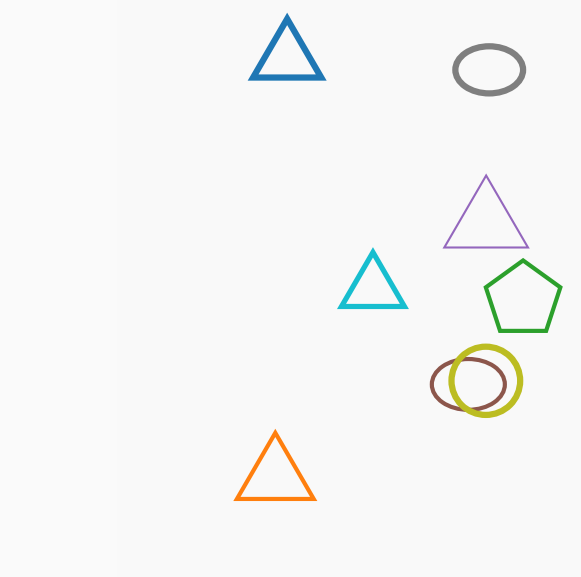[{"shape": "triangle", "thickness": 3, "radius": 0.34, "center": [0.494, 0.899]}, {"shape": "triangle", "thickness": 2, "radius": 0.38, "center": [0.474, 0.173]}, {"shape": "pentagon", "thickness": 2, "radius": 0.34, "center": [0.9, 0.481]}, {"shape": "triangle", "thickness": 1, "radius": 0.42, "center": [0.836, 0.612]}, {"shape": "oval", "thickness": 2, "radius": 0.31, "center": [0.806, 0.333]}, {"shape": "oval", "thickness": 3, "radius": 0.29, "center": [0.842, 0.878]}, {"shape": "circle", "thickness": 3, "radius": 0.3, "center": [0.836, 0.34]}, {"shape": "triangle", "thickness": 2.5, "radius": 0.31, "center": [0.642, 0.5]}]